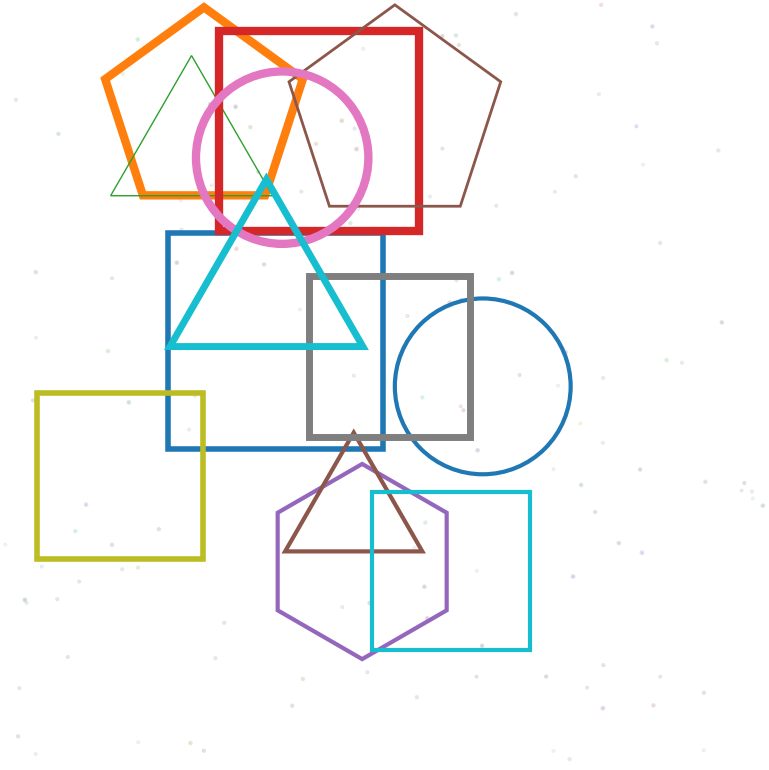[{"shape": "circle", "thickness": 1.5, "radius": 0.57, "center": [0.627, 0.498]}, {"shape": "square", "thickness": 2, "radius": 0.7, "center": [0.357, 0.557]}, {"shape": "pentagon", "thickness": 3, "radius": 0.67, "center": [0.265, 0.855]}, {"shape": "triangle", "thickness": 0.5, "radius": 0.61, "center": [0.249, 0.806]}, {"shape": "square", "thickness": 3, "radius": 0.65, "center": [0.415, 0.83]}, {"shape": "hexagon", "thickness": 1.5, "radius": 0.63, "center": [0.47, 0.271]}, {"shape": "triangle", "thickness": 1.5, "radius": 0.51, "center": [0.459, 0.335]}, {"shape": "pentagon", "thickness": 1, "radius": 0.72, "center": [0.513, 0.849]}, {"shape": "circle", "thickness": 3, "radius": 0.56, "center": [0.366, 0.795]}, {"shape": "square", "thickness": 2.5, "radius": 0.52, "center": [0.506, 0.537]}, {"shape": "square", "thickness": 2, "radius": 0.54, "center": [0.156, 0.382]}, {"shape": "square", "thickness": 1.5, "radius": 0.51, "center": [0.586, 0.259]}, {"shape": "triangle", "thickness": 2.5, "radius": 0.72, "center": [0.346, 0.622]}]